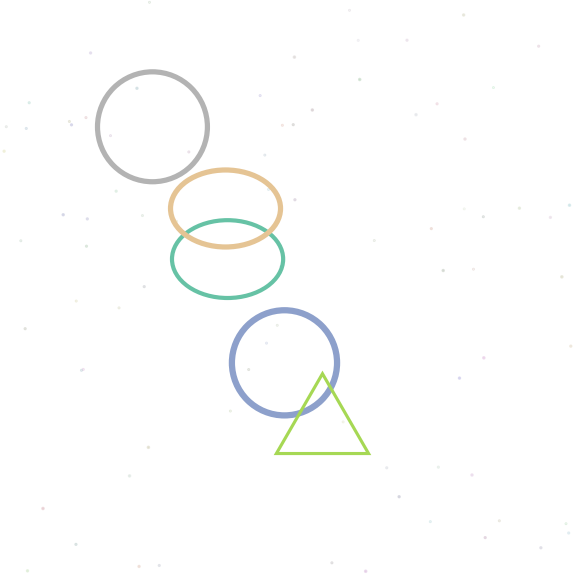[{"shape": "oval", "thickness": 2, "radius": 0.48, "center": [0.394, 0.55]}, {"shape": "circle", "thickness": 3, "radius": 0.46, "center": [0.493, 0.371]}, {"shape": "triangle", "thickness": 1.5, "radius": 0.46, "center": [0.558, 0.26]}, {"shape": "oval", "thickness": 2.5, "radius": 0.48, "center": [0.391, 0.638]}, {"shape": "circle", "thickness": 2.5, "radius": 0.48, "center": [0.264, 0.78]}]